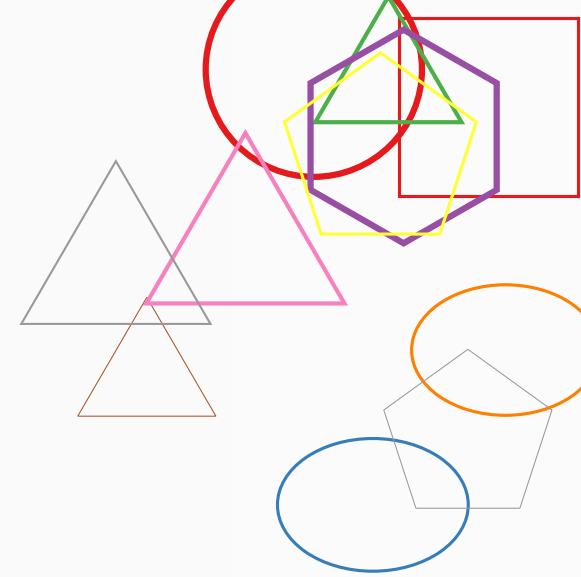[{"shape": "circle", "thickness": 3, "radius": 0.93, "center": [0.54, 0.879]}, {"shape": "square", "thickness": 1.5, "radius": 0.77, "center": [0.84, 0.814]}, {"shape": "oval", "thickness": 1.5, "radius": 0.82, "center": [0.641, 0.125]}, {"shape": "triangle", "thickness": 2, "radius": 0.73, "center": [0.668, 0.86]}, {"shape": "hexagon", "thickness": 3, "radius": 0.92, "center": [0.694, 0.763]}, {"shape": "oval", "thickness": 1.5, "radius": 0.81, "center": [0.87, 0.393]}, {"shape": "pentagon", "thickness": 1.5, "radius": 0.87, "center": [0.655, 0.734]}, {"shape": "triangle", "thickness": 0.5, "radius": 0.69, "center": [0.253, 0.347]}, {"shape": "triangle", "thickness": 2, "radius": 0.98, "center": [0.422, 0.572]}, {"shape": "triangle", "thickness": 1, "radius": 0.94, "center": [0.199, 0.532]}, {"shape": "pentagon", "thickness": 0.5, "radius": 0.76, "center": [0.805, 0.242]}]